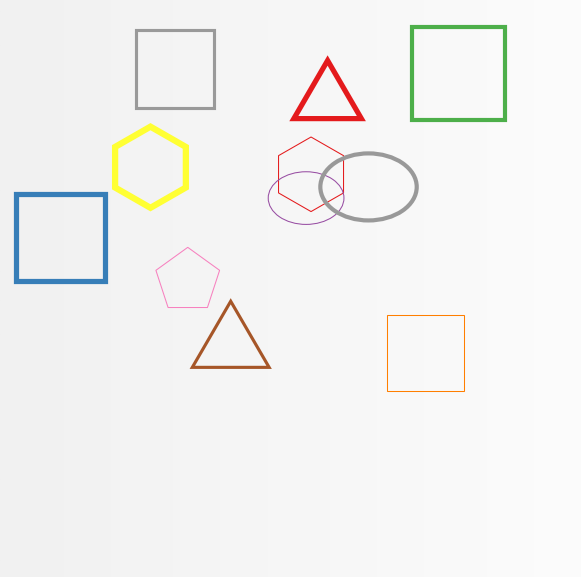[{"shape": "hexagon", "thickness": 0.5, "radius": 0.32, "center": [0.535, 0.697]}, {"shape": "triangle", "thickness": 2.5, "radius": 0.34, "center": [0.564, 0.827]}, {"shape": "square", "thickness": 2.5, "radius": 0.38, "center": [0.104, 0.588]}, {"shape": "square", "thickness": 2, "radius": 0.4, "center": [0.789, 0.873]}, {"shape": "oval", "thickness": 0.5, "radius": 0.33, "center": [0.527, 0.656]}, {"shape": "square", "thickness": 0.5, "radius": 0.33, "center": [0.731, 0.388]}, {"shape": "hexagon", "thickness": 3, "radius": 0.35, "center": [0.259, 0.71]}, {"shape": "triangle", "thickness": 1.5, "radius": 0.38, "center": [0.397, 0.401]}, {"shape": "pentagon", "thickness": 0.5, "radius": 0.29, "center": [0.323, 0.513]}, {"shape": "oval", "thickness": 2, "radius": 0.41, "center": [0.634, 0.675]}, {"shape": "square", "thickness": 1.5, "radius": 0.34, "center": [0.301, 0.88]}]